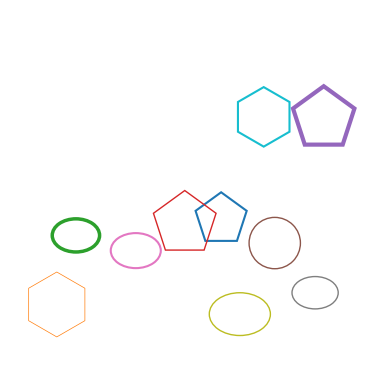[{"shape": "pentagon", "thickness": 1.5, "radius": 0.35, "center": [0.574, 0.431]}, {"shape": "hexagon", "thickness": 0.5, "radius": 0.42, "center": [0.147, 0.209]}, {"shape": "oval", "thickness": 2.5, "radius": 0.31, "center": [0.197, 0.389]}, {"shape": "pentagon", "thickness": 1, "radius": 0.43, "center": [0.48, 0.42]}, {"shape": "pentagon", "thickness": 3, "radius": 0.42, "center": [0.841, 0.692]}, {"shape": "circle", "thickness": 1, "radius": 0.33, "center": [0.714, 0.369]}, {"shape": "oval", "thickness": 1.5, "radius": 0.32, "center": [0.353, 0.349]}, {"shape": "oval", "thickness": 1, "radius": 0.3, "center": [0.818, 0.24]}, {"shape": "oval", "thickness": 1, "radius": 0.4, "center": [0.623, 0.184]}, {"shape": "hexagon", "thickness": 1.5, "radius": 0.39, "center": [0.685, 0.696]}]